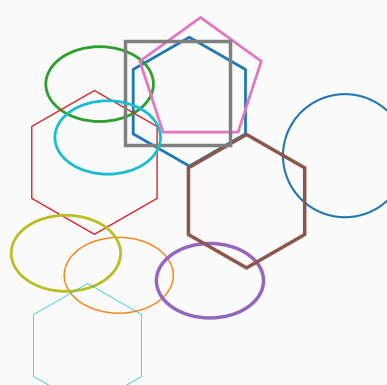[{"shape": "circle", "thickness": 1.5, "radius": 0.8, "center": [0.89, 0.596]}, {"shape": "hexagon", "thickness": 2, "radius": 0.84, "center": [0.489, 0.736]}, {"shape": "oval", "thickness": 1, "radius": 0.7, "center": [0.306, 0.285]}, {"shape": "oval", "thickness": 2, "radius": 0.69, "center": [0.257, 0.782]}, {"shape": "hexagon", "thickness": 1, "radius": 0.93, "center": [0.244, 0.578]}, {"shape": "oval", "thickness": 2.5, "radius": 0.69, "center": [0.542, 0.271]}, {"shape": "hexagon", "thickness": 2.5, "radius": 0.87, "center": [0.636, 0.477]}, {"shape": "pentagon", "thickness": 2, "radius": 0.82, "center": [0.518, 0.79]}, {"shape": "square", "thickness": 2.5, "radius": 0.67, "center": [0.458, 0.758]}, {"shape": "oval", "thickness": 2, "radius": 0.71, "center": [0.17, 0.342]}, {"shape": "oval", "thickness": 2, "radius": 0.68, "center": [0.278, 0.643]}, {"shape": "hexagon", "thickness": 0.5, "radius": 0.8, "center": [0.226, 0.103]}]